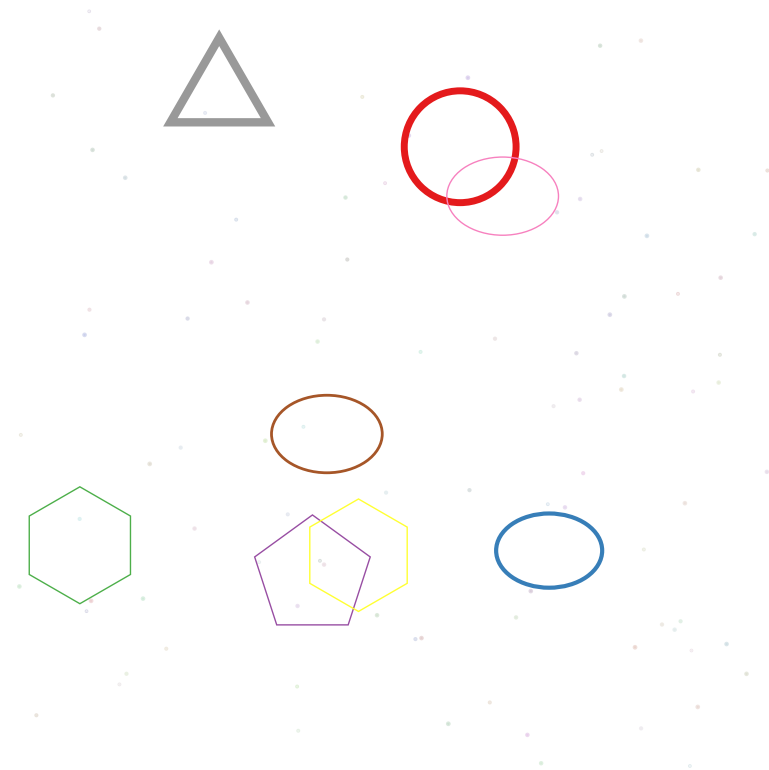[{"shape": "circle", "thickness": 2.5, "radius": 0.36, "center": [0.598, 0.809]}, {"shape": "oval", "thickness": 1.5, "radius": 0.34, "center": [0.713, 0.285]}, {"shape": "hexagon", "thickness": 0.5, "radius": 0.38, "center": [0.104, 0.292]}, {"shape": "pentagon", "thickness": 0.5, "radius": 0.39, "center": [0.406, 0.252]}, {"shape": "hexagon", "thickness": 0.5, "radius": 0.37, "center": [0.466, 0.279]}, {"shape": "oval", "thickness": 1, "radius": 0.36, "center": [0.425, 0.436]}, {"shape": "oval", "thickness": 0.5, "radius": 0.36, "center": [0.653, 0.745]}, {"shape": "triangle", "thickness": 3, "radius": 0.37, "center": [0.285, 0.878]}]